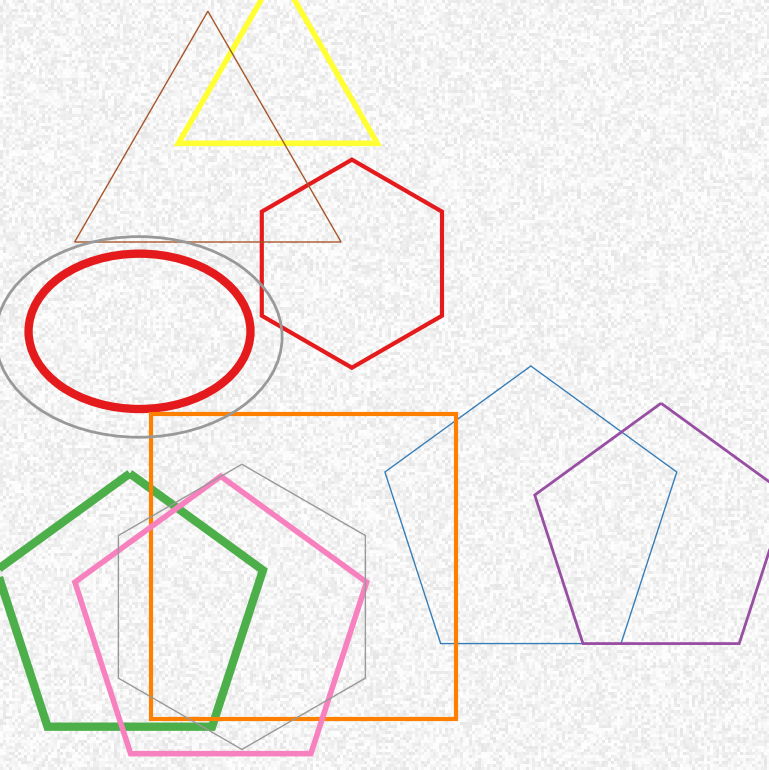[{"shape": "oval", "thickness": 3, "radius": 0.72, "center": [0.181, 0.57]}, {"shape": "hexagon", "thickness": 1.5, "radius": 0.68, "center": [0.457, 0.658]}, {"shape": "pentagon", "thickness": 0.5, "radius": 1.0, "center": [0.689, 0.325]}, {"shape": "pentagon", "thickness": 3, "radius": 0.91, "center": [0.169, 0.203]}, {"shape": "pentagon", "thickness": 1, "radius": 0.86, "center": [0.859, 0.304]}, {"shape": "square", "thickness": 1.5, "radius": 0.99, "center": [0.394, 0.264]}, {"shape": "triangle", "thickness": 2, "radius": 0.75, "center": [0.361, 0.888]}, {"shape": "triangle", "thickness": 0.5, "radius": 1.0, "center": [0.27, 0.786]}, {"shape": "pentagon", "thickness": 2, "radius": 1.0, "center": [0.287, 0.182]}, {"shape": "oval", "thickness": 1, "radius": 0.93, "center": [0.18, 0.562]}, {"shape": "hexagon", "thickness": 0.5, "radius": 0.93, "center": [0.314, 0.212]}]